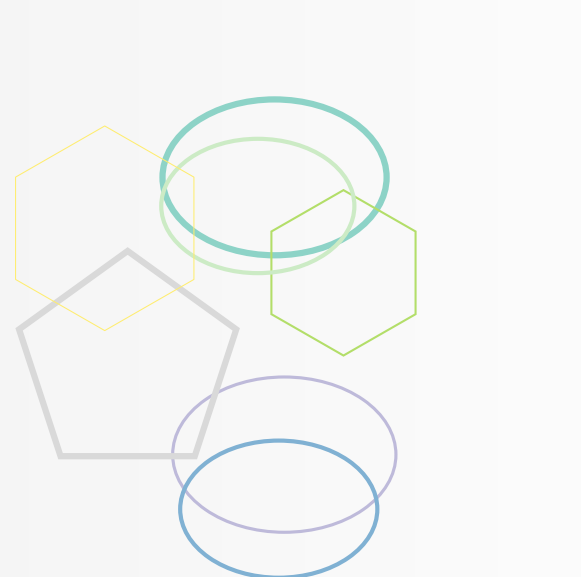[{"shape": "oval", "thickness": 3, "radius": 0.96, "center": [0.472, 0.692]}, {"shape": "oval", "thickness": 1.5, "radius": 0.96, "center": [0.489, 0.212]}, {"shape": "oval", "thickness": 2, "radius": 0.85, "center": [0.48, 0.117]}, {"shape": "hexagon", "thickness": 1, "radius": 0.72, "center": [0.591, 0.527]}, {"shape": "pentagon", "thickness": 3, "radius": 0.98, "center": [0.22, 0.368]}, {"shape": "oval", "thickness": 2, "radius": 0.83, "center": [0.444, 0.642]}, {"shape": "hexagon", "thickness": 0.5, "radius": 0.89, "center": [0.18, 0.604]}]